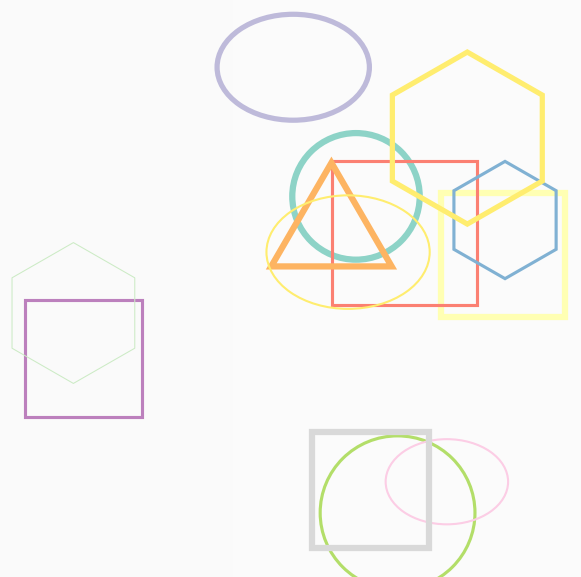[{"shape": "circle", "thickness": 3, "radius": 0.55, "center": [0.612, 0.659]}, {"shape": "square", "thickness": 3, "radius": 0.53, "center": [0.865, 0.557]}, {"shape": "oval", "thickness": 2.5, "radius": 0.66, "center": [0.504, 0.883]}, {"shape": "square", "thickness": 1.5, "radius": 0.62, "center": [0.696, 0.595]}, {"shape": "hexagon", "thickness": 1.5, "radius": 0.51, "center": [0.869, 0.618]}, {"shape": "triangle", "thickness": 3, "radius": 0.6, "center": [0.57, 0.598]}, {"shape": "circle", "thickness": 1.5, "radius": 0.67, "center": [0.684, 0.111]}, {"shape": "oval", "thickness": 1, "radius": 0.53, "center": [0.769, 0.165]}, {"shape": "square", "thickness": 3, "radius": 0.5, "center": [0.638, 0.15]}, {"shape": "square", "thickness": 1.5, "radius": 0.51, "center": [0.144, 0.378]}, {"shape": "hexagon", "thickness": 0.5, "radius": 0.61, "center": [0.126, 0.457]}, {"shape": "hexagon", "thickness": 2.5, "radius": 0.74, "center": [0.804, 0.76]}, {"shape": "oval", "thickness": 1, "radius": 0.7, "center": [0.599, 0.563]}]